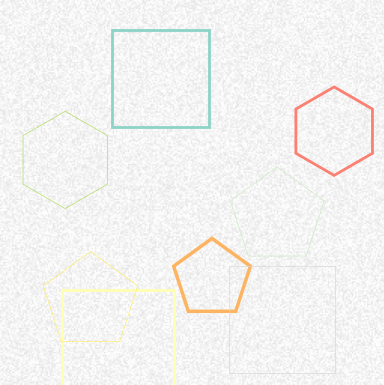[{"shape": "square", "thickness": 2, "radius": 0.63, "center": [0.417, 0.795]}, {"shape": "square", "thickness": 2, "radius": 0.73, "center": [0.306, 0.1]}, {"shape": "hexagon", "thickness": 2, "radius": 0.57, "center": [0.868, 0.659]}, {"shape": "pentagon", "thickness": 2.5, "radius": 0.52, "center": [0.551, 0.276]}, {"shape": "hexagon", "thickness": 0.5, "radius": 0.63, "center": [0.169, 0.585]}, {"shape": "square", "thickness": 0.5, "radius": 0.69, "center": [0.733, 0.17]}, {"shape": "pentagon", "thickness": 0.5, "radius": 0.64, "center": [0.72, 0.439]}, {"shape": "pentagon", "thickness": 0.5, "radius": 0.65, "center": [0.235, 0.218]}]